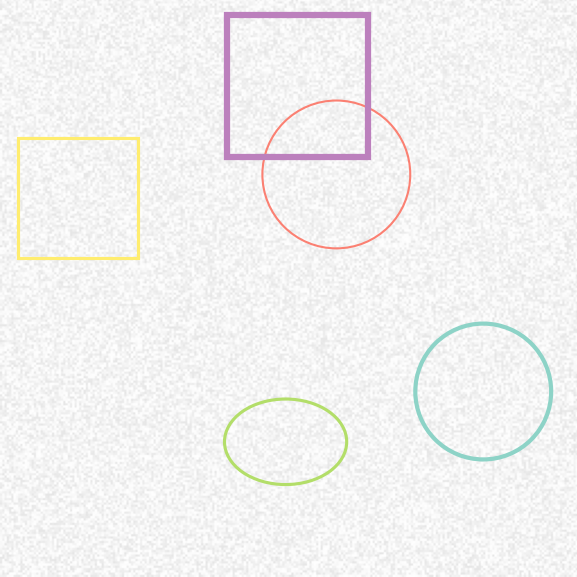[{"shape": "circle", "thickness": 2, "radius": 0.59, "center": [0.837, 0.321]}, {"shape": "circle", "thickness": 1, "radius": 0.64, "center": [0.582, 0.697]}, {"shape": "oval", "thickness": 1.5, "radius": 0.53, "center": [0.495, 0.234]}, {"shape": "square", "thickness": 3, "radius": 0.61, "center": [0.515, 0.85]}, {"shape": "square", "thickness": 1.5, "radius": 0.52, "center": [0.135, 0.657]}]